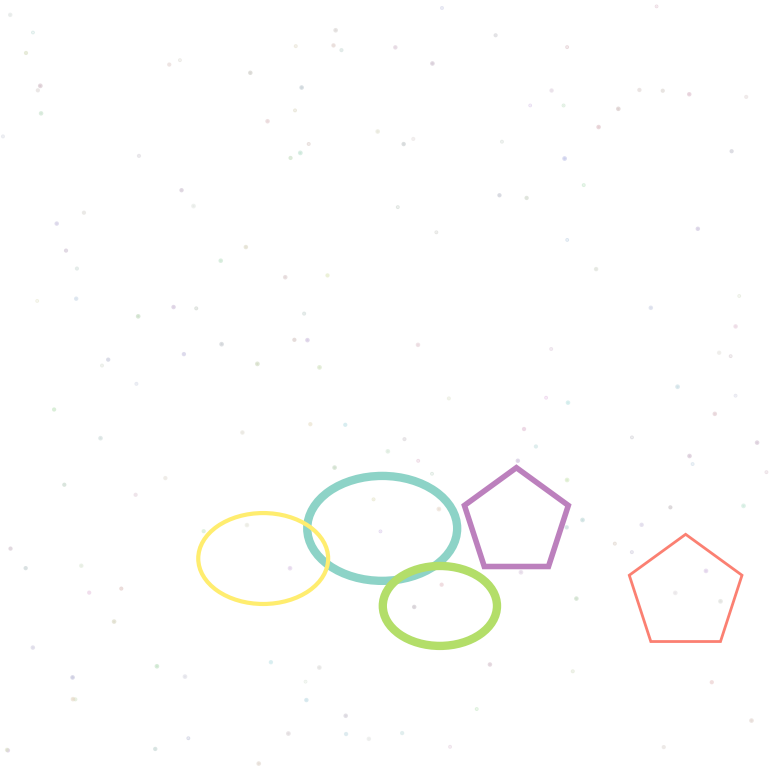[{"shape": "oval", "thickness": 3, "radius": 0.49, "center": [0.496, 0.314]}, {"shape": "pentagon", "thickness": 1, "radius": 0.38, "center": [0.89, 0.229]}, {"shape": "oval", "thickness": 3, "radius": 0.37, "center": [0.571, 0.213]}, {"shape": "pentagon", "thickness": 2, "radius": 0.35, "center": [0.671, 0.322]}, {"shape": "oval", "thickness": 1.5, "radius": 0.42, "center": [0.342, 0.275]}]